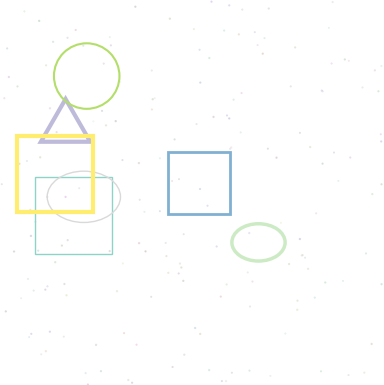[{"shape": "square", "thickness": 1, "radius": 0.5, "center": [0.191, 0.441]}, {"shape": "triangle", "thickness": 3, "radius": 0.37, "center": [0.17, 0.669]}, {"shape": "square", "thickness": 2, "radius": 0.4, "center": [0.517, 0.524]}, {"shape": "circle", "thickness": 1.5, "radius": 0.43, "center": [0.225, 0.802]}, {"shape": "oval", "thickness": 1, "radius": 0.48, "center": [0.218, 0.489]}, {"shape": "oval", "thickness": 2.5, "radius": 0.35, "center": [0.671, 0.37]}, {"shape": "square", "thickness": 3, "radius": 0.49, "center": [0.142, 0.548]}]